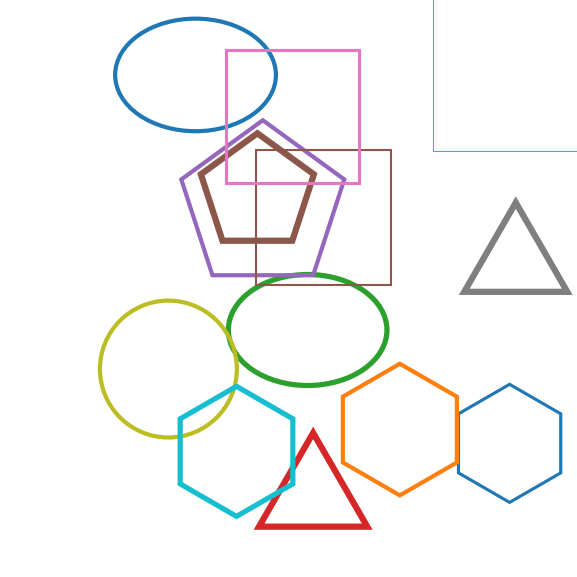[{"shape": "oval", "thickness": 2, "radius": 0.7, "center": [0.339, 0.869]}, {"shape": "hexagon", "thickness": 1.5, "radius": 0.51, "center": [0.882, 0.231]}, {"shape": "hexagon", "thickness": 2, "radius": 0.57, "center": [0.692, 0.255]}, {"shape": "oval", "thickness": 2.5, "radius": 0.69, "center": [0.533, 0.428]}, {"shape": "triangle", "thickness": 3, "radius": 0.54, "center": [0.542, 0.141]}, {"shape": "pentagon", "thickness": 2, "radius": 0.74, "center": [0.455, 0.643]}, {"shape": "pentagon", "thickness": 3, "radius": 0.51, "center": [0.446, 0.665]}, {"shape": "square", "thickness": 1, "radius": 0.59, "center": [0.561, 0.622]}, {"shape": "square", "thickness": 1.5, "radius": 0.58, "center": [0.506, 0.797]}, {"shape": "triangle", "thickness": 3, "radius": 0.52, "center": [0.893, 0.545]}, {"shape": "circle", "thickness": 2, "radius": 0.59, "center": [0.292, 0.36]}, {"shape": "hexagon", "thickness": 2.5, "radius": 0.56, "center": [0.41, 0.218]}, {"shape": "square", "thickness": 0.5, "radius": 0.74, "center": [0.897, 0.885]}]